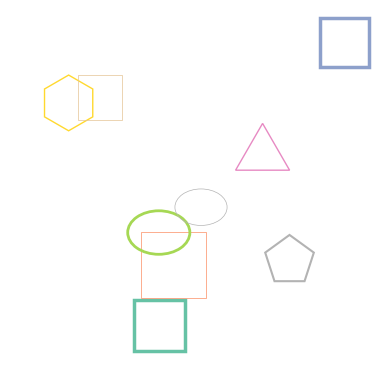[{"shape": "square", "thickness": 2.5, "radius": 0.33, "center": [0.414, 0.155]}, {"shape": "square", "thickness": 0.5, "radius": 0.43, "center": [0.451, 0.311]}, {"shape": "square", "thickness": 2.5, "radius": 0.32, "center": [0.895, 0.889]}, {"shape": "triangle", "thickness": 1, "radius": 0.4, "center": [0.682, 0.598]}, {"shape": "oval", "thickness": 2, "radius": 0.4, "center": [0.412, 0.396]}, {"shape": "hexagon", "thickness": 1, "radius": 0.36, "center": [0.178, 0.733]}, {"shape": "square", "thickness": 0.5, "radius": 0.29, "center": [0.26, 0.746]}, {"shape": "oval", "thickness": 0.5, "radius": 0.34, "center": [0.522, 0.462]}, {"shape": "pentagon", "thickness": 1.5, "radius": 0.33, "center": [0.752, 0.323]}]